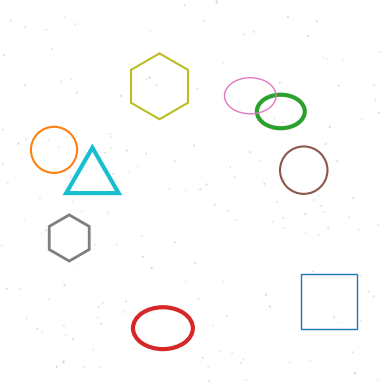[{"shape": "square", "thickness": 1, "radius": 0.36, "center": [0.854, 0.217]}, {"shape": "circle", "thickness": 1.5, "radius": 0.3, "center": [0.14, 0.611]}, {"shape": "oval", "thickness": 3, "radius": 0.31, "center": [0.729, 0.71]}, {"shape": "oval", "thickness": 3, "radius": 0.39, "center": [0.423, 0.148]}, {"shape": "circle", "thickness": 1.5, "radius": 0.31, "center": [0.789, 0.558]}, {"shape": "oval", "thickness": 1, "radius": 0.33, "center": [0.65, 0.751]}, {"shape": "hexagon", "thickness": 2, "radius": 0.3, "center": [0.18, 0.382]}, {"shape": "hexagon", "thickness": 1.5, "radius": 0.43, "center": [0.414, 0.776]}, {"shape": "triangle", "thickness": 3, "radius": 0.39, "center": [0.24, 0.538]}]